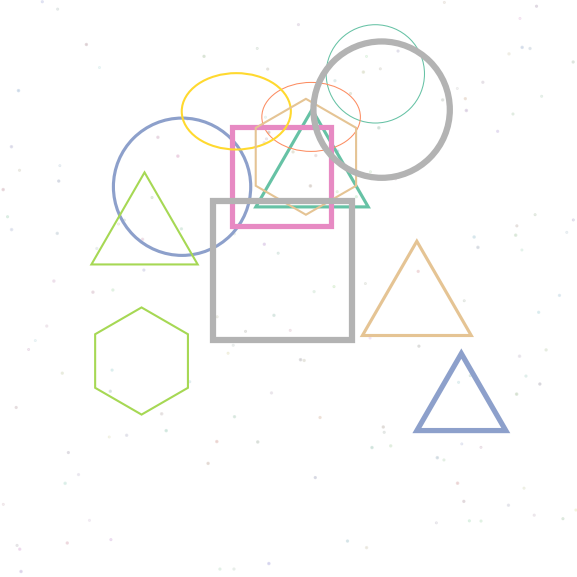[{"shape": "circle", "thickness": 0.5, "radius": 0.43, "center": [0.65, 0.871]}, {"shape": "triangle", "thickness": 1.5, "radius": 0.56, "center": [0.54, 0.697]}, {"shape": "oval", "thickness": 0.5, "radius": 0.43, "center": [0.539, 0.797]}, {"shape": "triangle", "thickness": 2.5, "radius": 0.44, "center": [0.799, 0.298]}, {"shape": "circle", "thickness": 1.5, "radius": 0.59, "center": [0.315, 0.676]}, {"shape": "square", "thickness": 2.5, "radius": 0.43, "center": [0.487, 0.693]}, {"shape": "hexagon", "thickness": 1, "radius": 0.46, "center": [0.245, 0.374]}, {"shape": "triangle", "thickness": 1, "radius": 0.53, "center": [0.25, 0.594]}, {"shape": "oval", "thickness": 1, "radius": 0.47, "center": [0.409, 0.806]}, {"shape": "triangle", "thickness": 1.5, "radius": 0.54, "center": [0.722, 0.473]}, {"shape": "hexagon", "thickness": 1, "radius": 0.5, "center": [0.53, 0.728]}, {"shape": "square", "thickness": 3, "radius": 0.6, "center": [0.489, 0.531]}, {"shape": "circle", "thickness": 3, "radius": 0.59, "center": [0.661, 0.809]}]